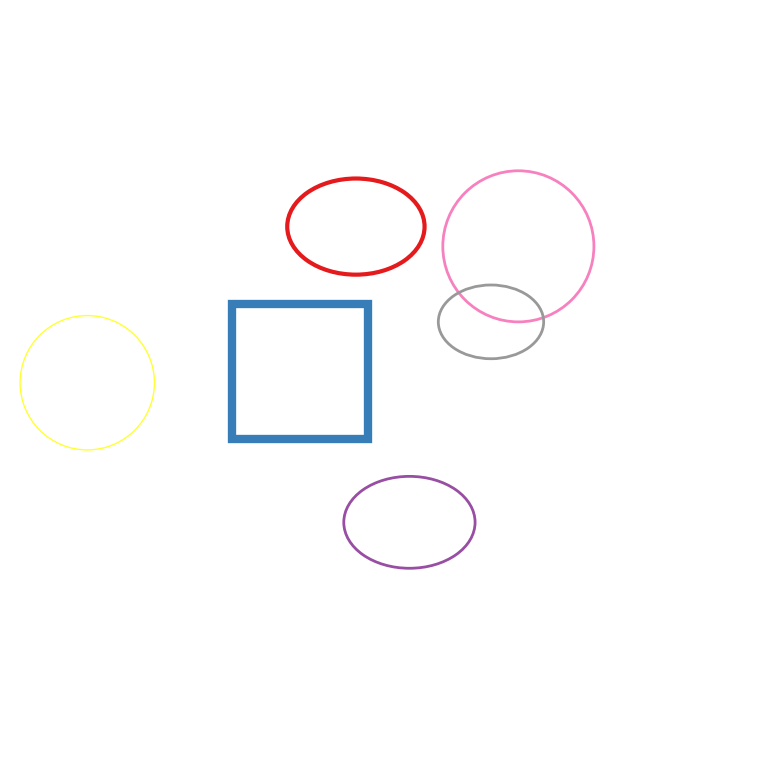[{"shape": "oval", "thickness": 1.5, "radius": 0.45, "center": [0.462, 0.706]}, {"shape": "square", "thickness": 3, "radius": 0.44, "center": [0.39, 0.517]}, {"shape": "oval", "thickness": 1, "radius": 0.43, "center": [0.532, 0.322]}, {"shape": "circle", "thickness": 0.5, "radius": 0.44, "center": [0.113, 0.503]}, {"shape": "circle", "thickness": 1, "radius": 0.49, "center": [0.673, 0.68]}, {"shape": "oval", "thickness": 1, "radius": 0.34, "center": [0.638, 0.582]}]